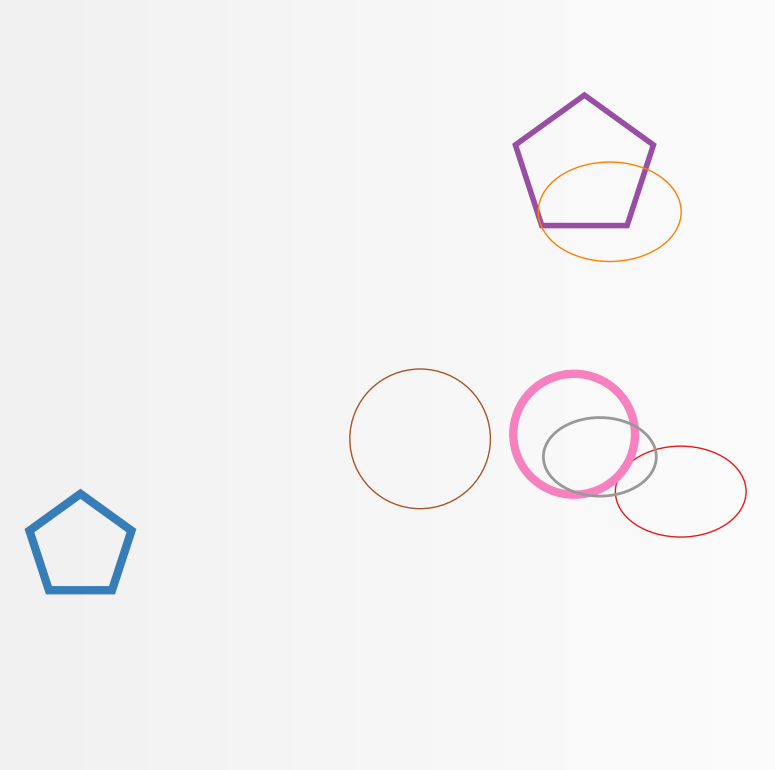[{"shape": "oval", "thickness": 0.5, "radius": 0.42, "center": [0.878, 0.362]}, {"shape": "pentagon", "thickness": 3, "radius": 0.35, "center": [0.104, 0.289]}, {"shape": "pentagon", "thickness": 2, "radius": 0.47, "center": [0.754, 0.783]}, {"shape": "oval", "thickness": 0.5, "radius": 0.46, "center": [0.787, 0.725]}, {"shape": "circle", "thickness": 0.5, "radius": 0.45, "center": [0.542, 0.43]}, {"shape": "circle", "thickness": 3, "radius": 0.39, "center": [0.741, 0.436]}, {"shape": "oval", "thickness": 1, "radius": 0.36, "center": [0.774, 0.407]}]